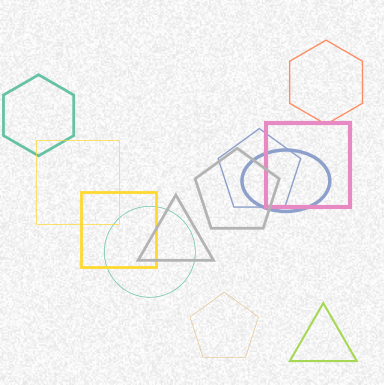[{"shape": "hexagon", "thickness": 2, "radius": 0.53, "center": [0.1, 0.701]}, {"shape": "circle", "thickness": 0.5, "radius": 0.59, "center": [0.389, 0.346]}, {"shape": "hexagon", "thickness": 1, "radius": 0.55, "center": [0.847, 0.786]}, {"shape": "oval", "thickness": 2.5, "radius": 0.57, "center": [0.743, 0.531]}, {"shape": "pentagon", "thickness": 1, "radius": 0.56, "center": [0.674, 0.553]}, {"shape": "square", "thickness": 3, "radius": 0.54, "center": [0.799, 0.571]}, {"shape": "triangle", "thickness": 1.5, "radius": 0.5, "center": [0.84, 0.112]}, {"shape": "square", "thickness": 2, "radius": 0.49, "center": [0.308, 0.404]}, {"shape": "square", "thickness": 0.5, "radius": 0.54, "center": [0.202, 0.527]}, {"shape": "pentagon", "thickness": 0.5, "radius": 0.47, "center": [0.583, 0.148]}, {"shape": "triangle", "thickness": 2, "radius": 0.57, "center": [0.457, 0.38]}, {"shape": "pentagon", "thickness": 2, "radius": 0.57, "center": [0.616, 0.5]}]